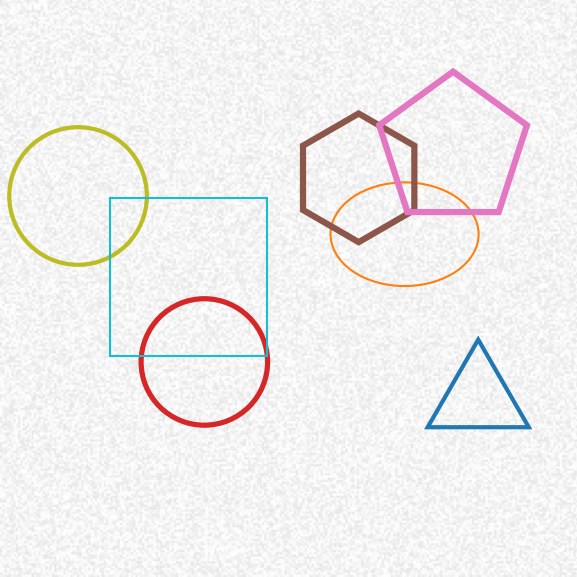[{"shape": "triangle", "thickness": 2, "radius": 0.51, "center": [0.828, 0.31]}, {"shape": "oval", "thickness": 1, "radius": 0.64, "center": [0.701, 0.594]}, {"shape": "circle", "thickness": 2.5, "radius": 0.55, "center": [0.354, 0.372]}, {"shape": "hexagon", "thickness": 3, "radius": 0.56, "center": [0.621, 0.691]}, {"shape": "pentagon", "thickness": 3, "radius": 0.67, "center": [0.785, 0.741]}, {"shape": "circle", "thickness": 2, "radius": 0.6, "center": [0.135, 0.66]}, {"shape": "square", "thickness": 1, "radius": 0.68, "center": [0.327, 0.52]}]